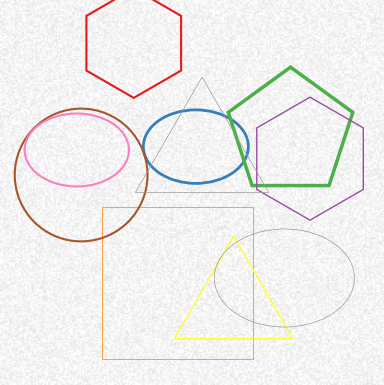[{"shape": "hexagon", "thickness": 1.5, "radius": 0.71, "center": [0.347, 0.888]}, {"shape": "oval", "thickness": 2, "radius": 0.68, "center": [0.509, 0.619]}, {"shape": "pentagon", "thickness": 2.5, "radius": 0.85, "center": [0.755, 0.656]}, {"shape": "hexagon", "thickness": 1, "radius": 0.8, "center": [0.805, 0.588]}, {"shape": "square", "thickness": 0.5, "radius": 0.98, "center": [0.461, 0.265]}, {"shape": "triangle", "thickness": 1, "radius": 0.89, "center": [0.607, 0.209]}, {"shape": "circle", "thickness": 1.5, "radius": 0.86, "center": [0.211, 0.545]}, {"shape": "oval", "thickness": 1.5, "radius": 0.68, "center": [0.2, 0.61]}, {"shape": "oval", "thickness": 0.5, "radius": 0.91, "center": [0.739, 0.278]}, {"shape": "triangle", "thickness": 0.5, "radius": 1.0, "center": [0.525, 0.6]}]